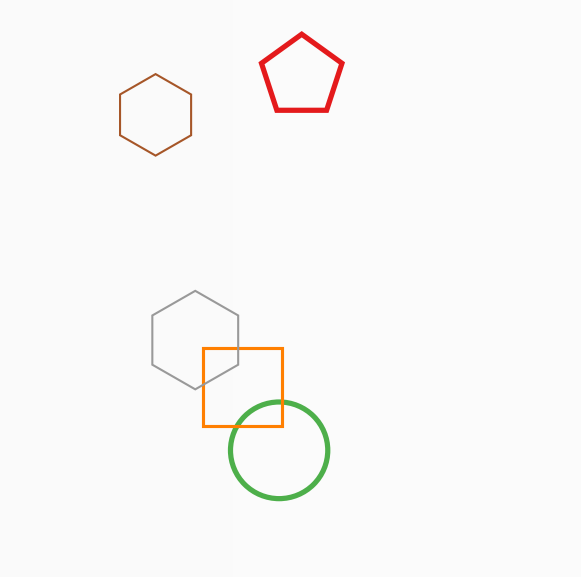[{"shape": "pentagon", "thickness": 2.5, "radius": 0.36, "center": [0.519, 0.867]}, {"shape": "circle", "thickness": 2.5, "radius": 0.42, "center": [0.48, 0.219]}, {"shape": "square", "thickness": 1.5, "radius": 0.34, "center": [0.418, 0.329]}, {"shape": "hexagon", "thickness": 1, "radius": 0.35, "center": [0.268, 0.8]}, {"shape": "hexagon", "thickness": 1, "radius": 0.43, "center": [0.336, 0.41]}]